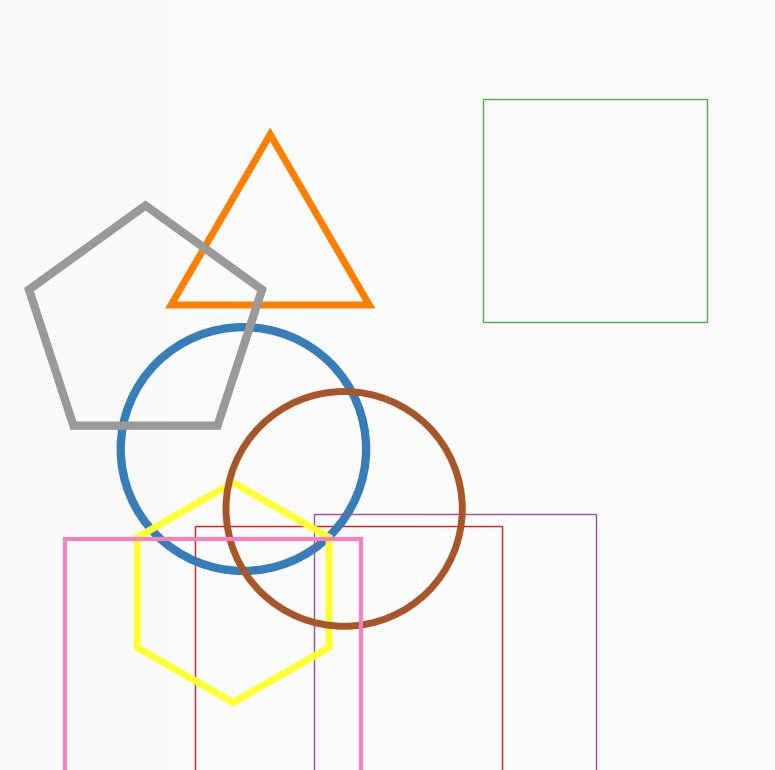[{"shape": "square", "thickness": 0.5, "radius": 0.99, "center": [0.45, 0.118]}, {"shape": "circle", "thickness": 3, "radius": 0.79, "center": [0.314, 0.417]}, {"shape": "square", "thickness": 0.5, "radius": 0.72, "center": [0.768, 0.727]}, {"shape": "square", "thickness": 0.5, "radius": 0.91, "center": [0.587, 0.15]}, {"shape": "triangle", "thickness": 2.5, "radius": 0.74, "center": [0.349, 0.678]}, {"shape": "hexagon", "thickness": 2.5, "radius": 0.71, "center": [0.301, 0.231]}, {"shape": "circle", "thickness": 2.5, "radius": 0.76, "center": [0.444, 0.339]}, {"shape": "square", "thickness": 1.5, "radius": 0.95, "center": [0.274, 0.11]}, {"shape": "pentagon", "thickness": 3, "radius": 0.79, "center": [0.188, 0.575]}]